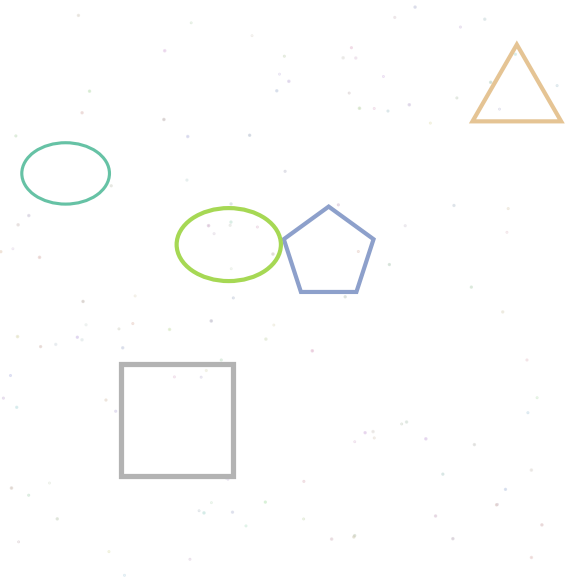[{"shape": "oval", "thickness": 1.5, "radius": 0.38, "center": [0.114, 0.699]}, {"shape": "pentagon", "thickness": 2, "radius": 0.41, "center": [0.569, 0.56]}, {"shape": "oval", "thickness": 2, "radius": 0.45, "center": [0.396, 0.576]}, {"shape": "triangle", "thickness": 2, "radius": 0.44, "center": [0.895, 0.833]}, {"shape": "square", "thickness": 2.5, "radius": 0.48, "center": [0.307, 0.272]}]